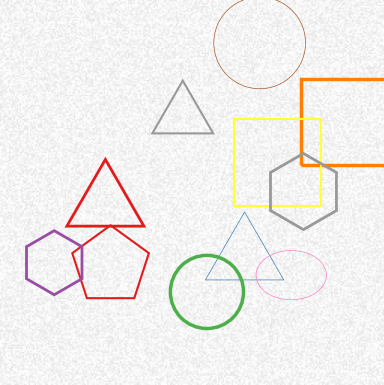[{"shape": "triangle", "thickness": 2, "radius": 0.58, "center": [0.274, 0.47]}, {"shape": "pentagon", "thickness": 1.5, "radius": 0.52, "center": [0.287, 0.31]}, {"shape": "triangle", "thickness": 0.5, "radius": 0.59, "center": [0.635, 0.332]}, {"shape": "circle", "thickness": 2.5, "radius": 0.47, "center": [0.538, 0.242]}, {"shape": "hexagon", "thickness": 2, "radius": 0.42, "center": [0.141, 0.318]}, {"shape": "square", "thickness": 2.5, "radius": 0.56, "center": [0.895, 0.682]}, {"shape": "square", "thickness": 1.5, "radius": 0.57, "center": [0.72, 0.579]}, {"shape": "circle", "thickness": 0.5, "radius": 0.6, "center": [0.674, 0.889]}, {"shape": "oval", "thickness": 0.5, "radius": 0.46, "center": [0.756, 0.285]}, {"shape": "hexagon", "thickness": 2, "radius": 0.49, "center": [0.788, 0.503]}, {"shape": "triangle", "thickness": 1.5, "radius": 0.46, "center": [0.475, 0.699]}]